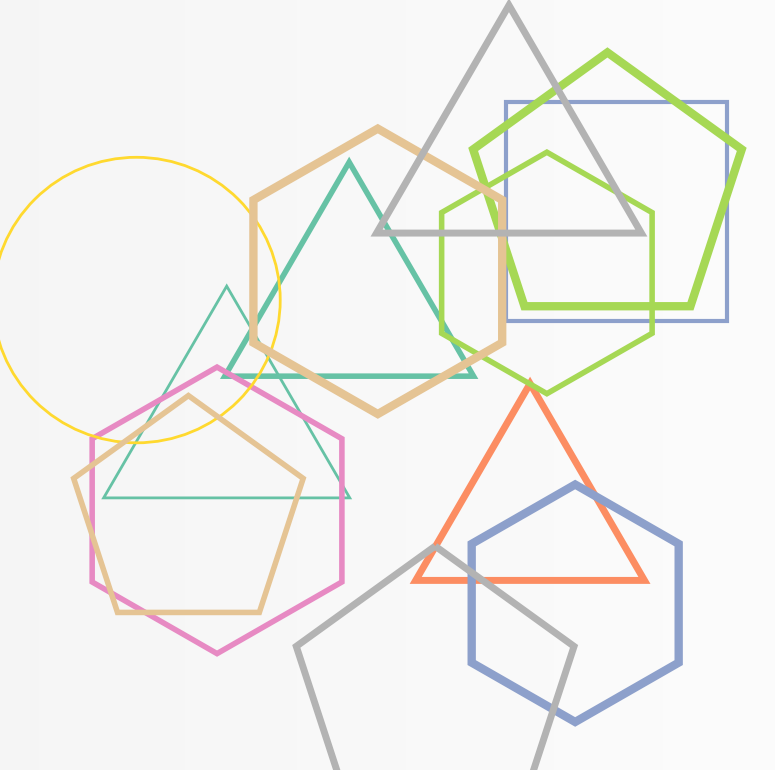[{"shape": "triangle", "thickness": 2, "radius": 0.93, "center": [0.451, 0.604]}, {"shape": "triangle", "thickness": 1, "radius": 0.92, "center": [0.293, 0.445]}, {"shape": "triangle", "thickness": 2.5, "radius": 0.85, "center": [0.684, 0.331]}, {"shape": "hexagon", "thickness": 3, "radius": 0.77, "center": [0.742, 0.217]}, {"shape": "square", "thickness": 1.5, "radius": 0.71, "center": [0.796, 0.726]}, {"shape": "hexagon", "thickness": 2, "radius": 0.93, "center": [0.28, 0.337]}, {"shape": "hexagon", "thickness": 2, "radius": 0.78, "center": [0.706, 0.646]}, {"shape": "pentagon", "thickness": 3, "radius": 0.91, "center": [0.784, 0.75]}, {"shape": "circle", "thickness": 1, "radius": 0.93, "center": [0.176, 0.61]}, {"shape": "hexagon", "thickness": 3, "radius": 0.93, "center": [0.487, 0.648]}, {"shape": "pentagon", "thickness": 2, "radius": 0.78, "center": [0.243, 0.331]}, {"shape": "triangle", "thickness": 2.5, "radius": 0.99, "center": [0.657, 0.796]}, {"shape": "pentagon", "thickness": 2.5, "radius": 0.94, "center": [0.561, 0.102]}]